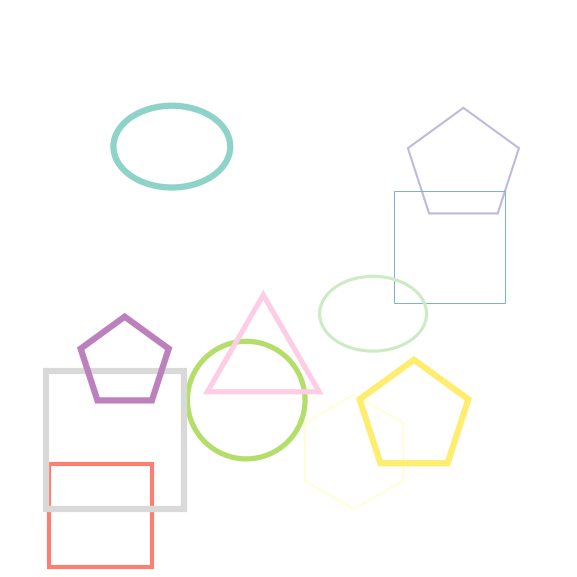[{"shape": "oval", "thickness": 3, "radius": 0.51, "center": [0.298, 0.745]}, {"shape": "hexagon", "thickness": 0.5, "radius": 0.5, "center": [0.613, 0.217]}, {"shape": "pentagon", "thickness": 1, "radius": 0.51, "center": [0.802, 0.711]}, {"shape": "square", "thickness": 2, "radius": 0.45, "center": [0.174, 0.106]}, {"shape": "square", "thickness": 0.5, "radius": 0.48, "center": [0.779, 0.571]}, {"shape": "circle", "thickness": 2.5, "radius": 0.51, "center": [0.426, 0.306]}, {"shape": "triangle", "thickness": 2.5, "radius": 0.56, "center": [0.456, 0.377]}, {"shape": "square", "thickness": 3, "radius": 0.6, "center": [0.199, 0.237]}, {"shape": "pentagon", "thickness": 3, "radius": 0.4, "center": [0.216, 0.371]}, {"shape": "oval", "thickness": 1.5, "radius": 0.46, "center": [0.646, 0.456]}, {"shape": "pentagon", "thickness": 3, "radius": 0.5, "center": [0.717, 0.277]}]